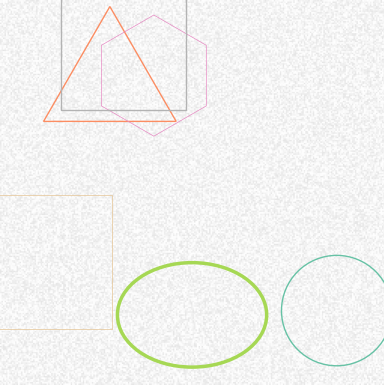[{"shape": "circle", "thickness": 1, "radius": 0.72, "center": [0.875, 0.193]}, {"shape": "triangle", "thickness": 1, "radius": 0.99, "center": [0.285, 0.784]}, {"shape": "hexagon", "thickness": 0.5, "radius": 0.79, "center": [0.4, 0.804]}, {"shape": "oval", "thickness": 2.5, "radius": 0.97, "center": [0.499, 0.182]}, {"shape": "square", "thickness": 0.5, "radius": 0.87, "center": [0.116, 0.319]}, {"shape": "square", "thickness": 1, "radius": 0.81, "center": [0.32, 0.876]}]